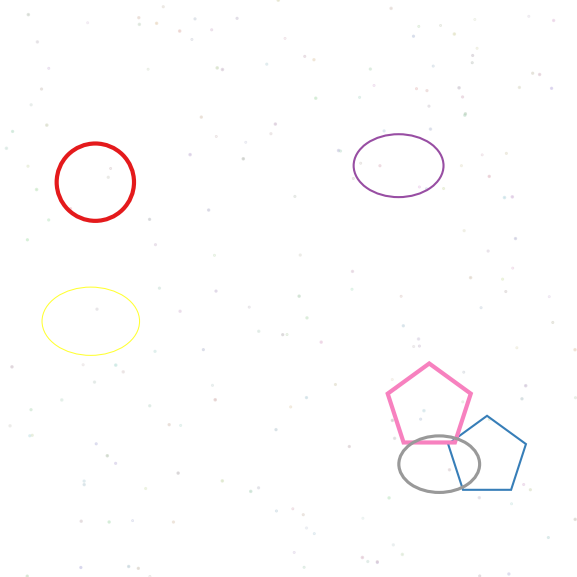[{"shape": "circle", "thickness": 2, "radius": 0.33, "center": [0.165, 0.684]}, {"shape": "pentagon", "thickness": 1, "radius": 0.35, "center": [0.843, 0.208]}, {"shape": "oval", "thickness": 1, "radius": 0.39, "center": [0.69, 0.712]}, {"shape": "oval", "thickness": 0.5, "radius": 0.42, "center": [0.157, 0.443]}, {"shape": "pentagon", "thickness": 2, "radius": 0.38, "center": [0.743, 0.294]}, {"shape": "oval", "thickness": 1.5, "radius": 0.35, "center": [0.761, 0.195]}]